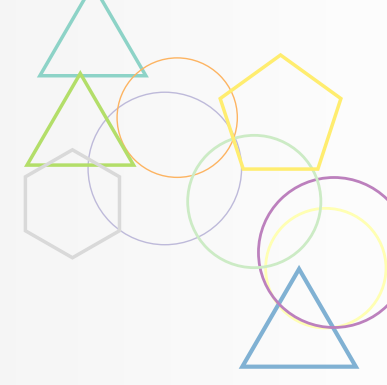[{"shape": "triangle", "thickness": 2.5, "radius": 0.79, "center": [0.24, 0.882]}, {"shape": "circle", "thickness": 2, "radius": 0.78, "center": [0.841, 0.304]}, {"shape": "circle", "thickness": 1, "radius": 0.99, "center": [0.425, 0.562]}, {"shape": "triangle", "thickness": 3, "radius": 0.85, "center": [0.772, 0.132]}, {"shape": "circle", "thickness": 1, "radius": 0.78, "center": [0.457, 0.694]}, {"shape": "triangle", "thickness": 2.5, "radius": 0.79, "center": [0.207, 0.651]}, {"shape": "hexagon", "thickness": 2.5, "radius": 0.7, "center": [0.187, 0.471]}, {"shape": "circle", "thickness": 2, "radius": 0.97, "center": [0.862, 0.344]}, {"shape": "circle", "thickness": 2, "radius": 0.86, "center": [0.656, 0.477]}, {"shape": "pentagon", "thickness": 2.5, "radius": 0.82, "center": [0.724, 0.693]}]